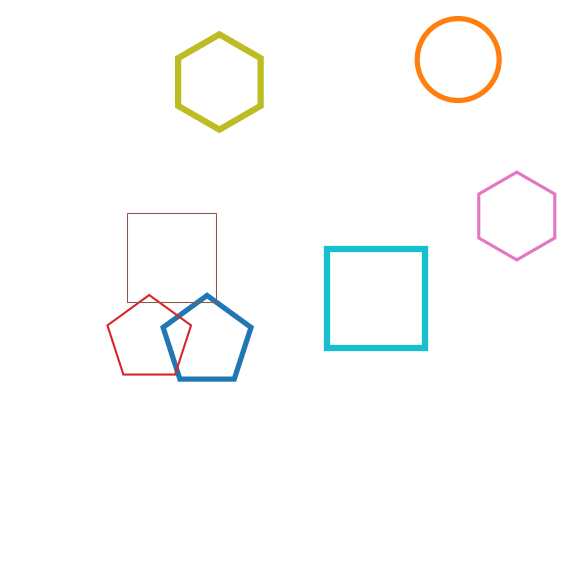[{"shape": "pentagon", "thickness": 2.5, "radius": 0.4, "center": [0.359, 0.407]}, {"shape": "circle", "thickness": 2.5, "radius": 0.35, "center": [0.793, 0.896]}, {"shape": "pentagon", "thickness": 1, "radius": 0.38, "center": [0.258, 0.412]}, {"shape": "square", "thickness": 0.5, "radius": 0.38, "center": [0.297, 0.553]}, {"shape": "hexagon", "thickness": 1.5, "radius": 0.38, "center": [0.895, 0.625]}, {"shape": "hexagon", "thickness": 3, "radius": 0.41, "center": [0.38, 0.857]}, {"shape": "square", "thickness": 3, "radius": 0.42, "center": [0.65, 0.482]}]